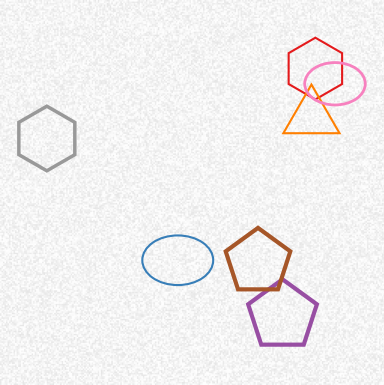[{"shape": "hexagon", "thickness": 1.5, "radius": 0.4, "center": [0.819, 0.822]}, {"shape": "oval", "thickness": 1.5, "radius": 0.46, "center": [0.462, 0.324]}, {"shape": "pentagon", "thickness": 3, "radius": 0.47, "center": [0.734, 0.181]}, {"shape": "triangle", "thickness": 1.5, "radius": 0.42, "center": [0.809, 0.696]}, {"shape": "pentagon", "thickness": 3, "radius": 0.44, "center": [0.67, 0.32]}, {"shape": "oval", "thickness": 2, "radius": 0.39, "center": [0.87, 0.782]}, {"shape": "hexagon", "thickness": 2.5, "radius": 0.42, "center": [0.122, 0.64]}]